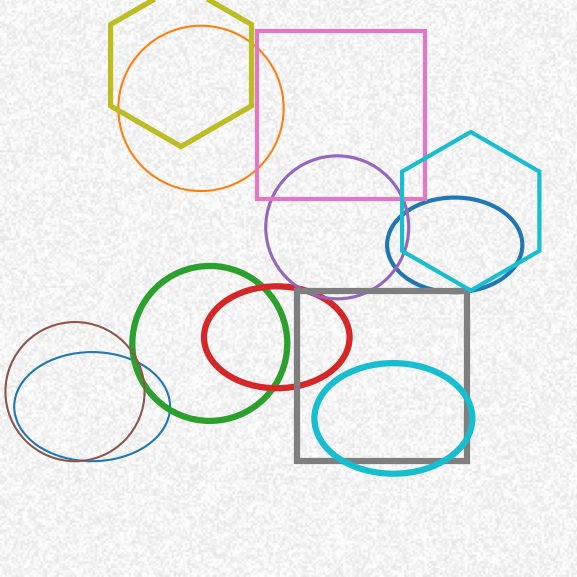[{"shape": "oval", "thickness": 1, "radius": 0.67, "center": [0.16, 0.295]}, {"shape": "oval", "thickness": 2, "radius": 0.59, "center": [0.787, 0.575]}, {"shape": "circle", "thickness": 1, "radius": 0.72, "center": [0.348, 0.811]}, {"shape": "circle", "thickness": 3, "radius": 0.67, "center": [0.363, 0.404]}, {"shape": "oval", "thickness": 3, "radius": 0.63, "center": [0.479, 0.415]}, {"shape": "circle", "thickness": 1.5, "radius": 0.62, "center": [0.584, 0.605]}, {"shape": "circle", "thickness": 1, "radius": 0.6, "center": [0.13, 0.321]}, {"shape": "square", "thickness": 2, "radius": 0.73, "center": [0.591, 0.8]}, {"shape": "square", "thickness": 3, "radius": 0.74, "center": [0.662, 0.349]}, {"shape": "hexagon", "thickness": 2.5, "radius": 0.7, "center": [0.313, 0.886]}, {"shape": "oval", "thickness": 3, "radius": 0.68, "center": [0.681, 0.275]}, {"shape": "hexagon", "thickness": 2, "radius": 0.69, "center": [0.815, 0.633]}]